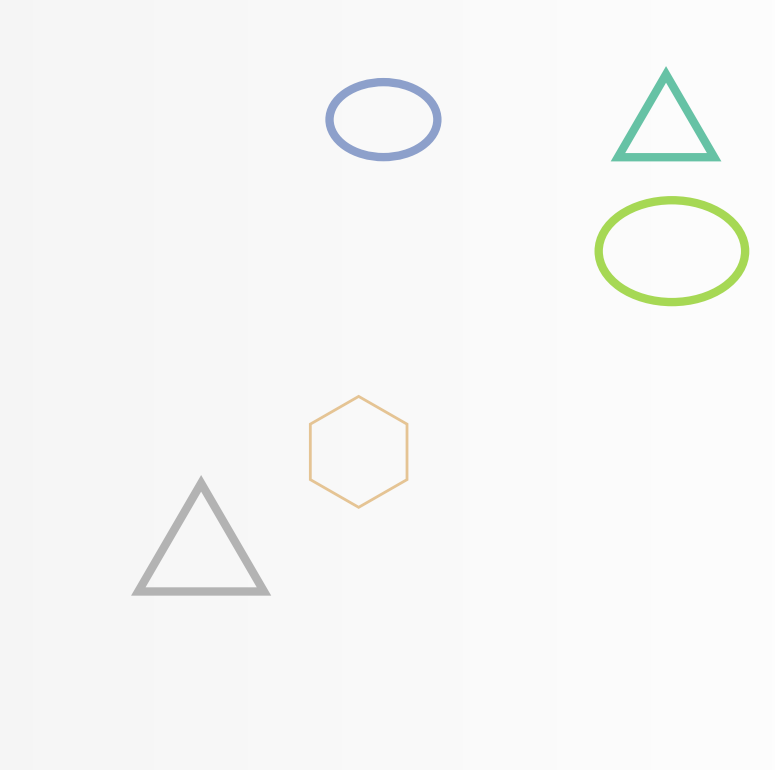[{"shape": "triangle", "thickness": 3, "radius": 0.36, "center": [0.859, 0.832]}, {"shape": "oval", "thickness": 3, "radius": 0.35, "center": [0.495, 0.845]}, {"shape": "oval", "thickness": 3, "radius": 0.47, "center": [0.867, 0.674]}, {"shape": "hexagon", "thickness": 1, "radius": 0.36, "center": [0.463, 0.413]}, {"shape": "triangle", "thickness": 3, "radius": 0.47, "center": [0.26, 0.279]}]